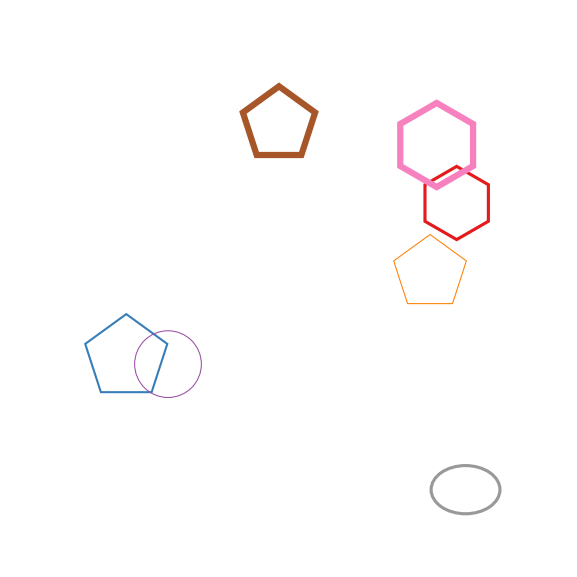[{"shape": "hexagon", "thickness": 1.5, "radius": 0.32, "center": [0.791, 0.648]}, {"shape": "pentagon", "thickness": 1, "radius": 0.37, "center": [0.219, 0.381]}, {"shape": "circle", "thickness": 0.5, "radius": 0.29, "center": [0.291, 0.369]}, {"shape": "pentagon", "thickness": 0.5, "radius": 0.33, "center": [0.745, 0.527]}, {"shape": "pentagon", "thickness": 3, "radius": 0.33, "center": [0.483, 0.784]}, {"shape": "hexagon", "thickness": 3, "radius": 0.36, "center": [0.756, 0.748]}, {"shape": "oval", "thickness": 1.5, "radius": 0.3, "center": [0.806, 0.151]}]